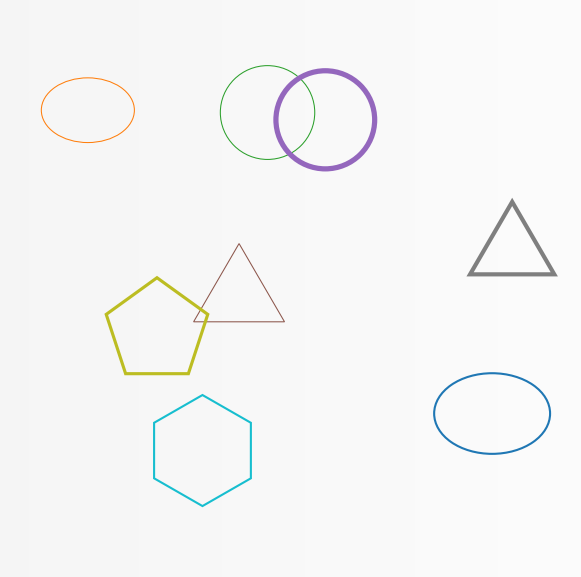[{"shape": "oval", "thickness": 1, "radius": 0.5, "center": [0.847, 0.283]}, {"shape": "oval", "thickness": 0.5, "radius": 0.4, "center": [0.151, 0.808]}, {"shape": "circle", "thickness": 0.5, "radius": 0.41, "center": [0.46, 0.804]}, {"shape": "circle", "thickness": 2.5, "radius": 0.42, "center": [0.56, 0.792]}, {"shape": "triangle", "thickness": 0.5, "radius": 0.45, "center": [0.411, 0.487]}, {"shape": "triangle", "thickness": 2, "radius": 0.42, "center": [0.881, 0.566]}, {"shape": "pentagon", "thickness": 1.5, "radius": 0.46, "center": [0.27, 0.426]}, {"shape": "hexagon", "thickness": 1, "radius": 0.48, "center": [0.348, 0.219]}]